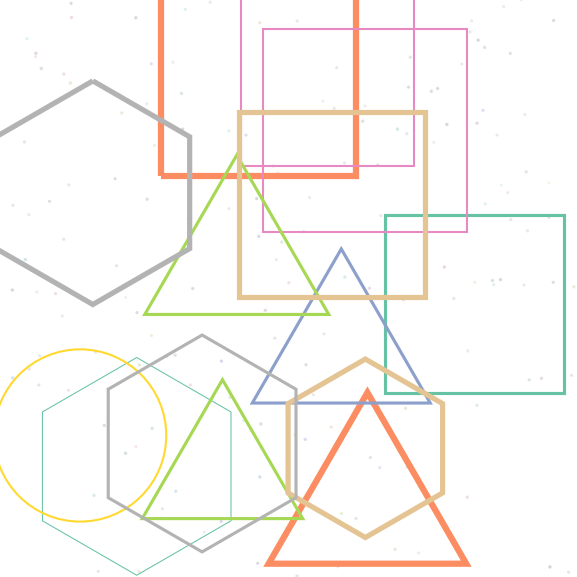[{"shape": "hexagon", "thickness": 0.5, "radius": 0.94, "center": [0.237, 0.192]}, {"shape": "square", "thickness": 1.5, "radius": 0.77, "center": [0.822, 0.473]}, {"shape": "square", "thickness": 3, "radius": 0.85, "center": [0.448, 0.863]}, {"shape": "triangle", "thickness": 3, "radius": 0.99, "center": [0.636, 0.122]}, {"shape": "triangle", "thickness": 1.5, "radius": 0.89, "center": [0.591, 0.39]}, {"shape": "square", "thickness": 1, "radius": 0.75, "center": [0.567, 0.862]}, {"shape": "square", "thickness": 1, "radius": 0.88, "center": [0.632, 0.773]}, {"shape": "triangle", "thickness": 1.5, "radius": 0.92, "center": [0.41, 0.547]}, {"shape": "triangle", "thickness": 1.5, "radius": 0.8, "center": [0.385, 0.181]}, {"shape": "circle", "thickness": 1, "radius": 0.75, "center": [0.139, 0.245]}, {"shape": "hexagon", "thickness": 2.5, "radius": 0.77, "center": [0.633, 0.223]}, {"shape": "square", "thickness": 2.5, "radius": 0.8, "center": [0.575, 0.645]}, {"shape": "hexagon", "thickness": 2.5, "radius": 0.97, "center": [0.161, 0.665]}, {"shape": "hexagon", "thickness": 1.5, "radius": 0.94, "center": [0.35, 0.231]}]